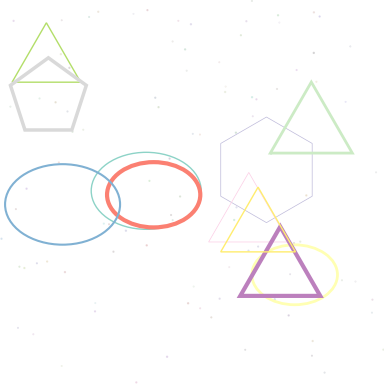[{"shape": "oval", "thickness": 1, "radius": 0.71, "center": [0.38, 0.504]}, {"shape": "oval", "thickness": 2, "radius": 0.56, "center": [0.765, 0.286]}, {"shape": "hexagon", "thickness": 0.5, "radius": 0.69, "center": [0.692, 0.559]}, {"shape": "oval", "thickness": 3, "radius": 0.61, "center": [0.399, 0.494]}, {"shape": "oval", "thickness": 1.5, "radius": 0.75, "center": [0.163, 0.469]}, {"shape": "triangle", "thickness": 1, "radius": 0.51, "center": [0.12, 0.838]}, {"shape": "triangle", "thickness": 0.5, "radius": 0.6, "center": [0.646, 0.432]}, {"shape": "pentagon", "thickness": 2.5, "radius": 0.52, "center": [0.126, 0.746]}, {"shape": "triangle", "thickness": 3, "radius": 0.6, "center": [0.728, 0.291]}, {"shape": "triangle", "thickness": 2, "radius": 0.61, "center": [0.809, 0.664]}, {"shape": "triangle", "thickness": 1, "radius": 0.56, "center": [0.67, 0.402]}]